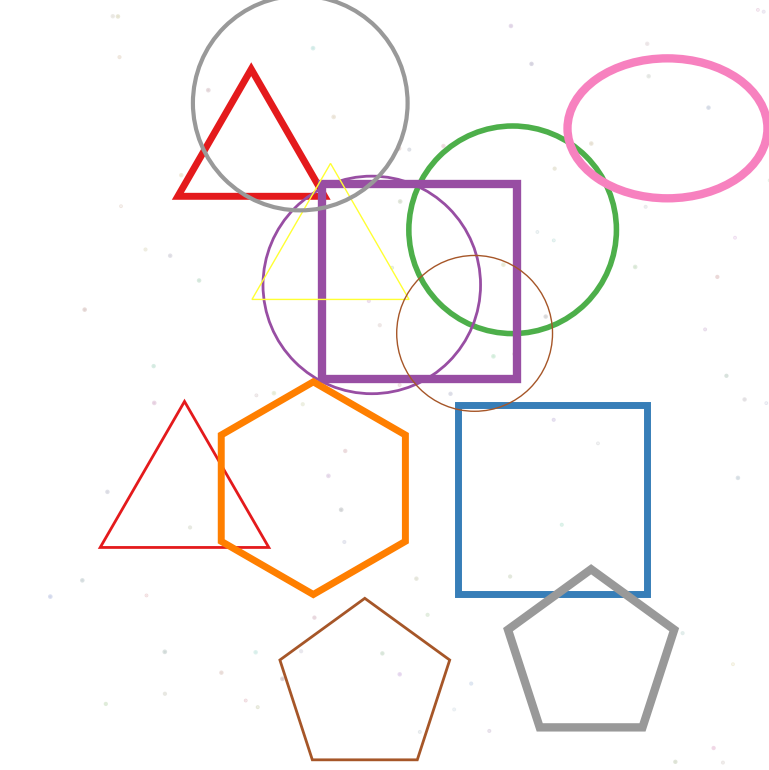[{"shape": "triangle", "thickness": 2.5, "radius": 0.55, "center": [0.326, 0.8]}, {"shape": "triangle", "thickness": 1, "radius": 0.63, "center": [0.24, 0.352]}, {"shape": "square", "thickness": 2.5, "radius": 0.61, "center": [0.717, 0.352]}, {"shape": "circle", "thickness": 2, "radius": 0.67, "center": [0.666, 0.702]}, {"shape": "circle", "thickness": 1, "radius": 0.71, "center": [0.483, 0.63]}, {"shape": "square", "thickness": 3, "radius": 0.63, "center": [0.544, 0.635]}, {"shape": "hexagon", "thickness": 2.5, "radius": 0.69, "center": [0.407, 0.366]}, {"shape": "triangle", "thickness": 0.5, "radius": 0.59, "center": [0.429, 0.67]}, {"shape": "circle", "thickness": 0.5, "radius": 0.51, "center": [0.616, 0.567]}, {"shape": "pentagon", "thickness": 1, "radius": 0.58, "center": [0.474, 0.107]}, {"shape": "oval", "thickness": 3, "radius": 0.65, "center": [0.867, 0.833]}, {"shape": "circle", "thickness": 1.5, "radius": 0.7, "center": [0.39, 0.866]}, {"shape": "pentagon", "thickness": 3, "radius": 0.57, "center": [0.768, 0.147]}]